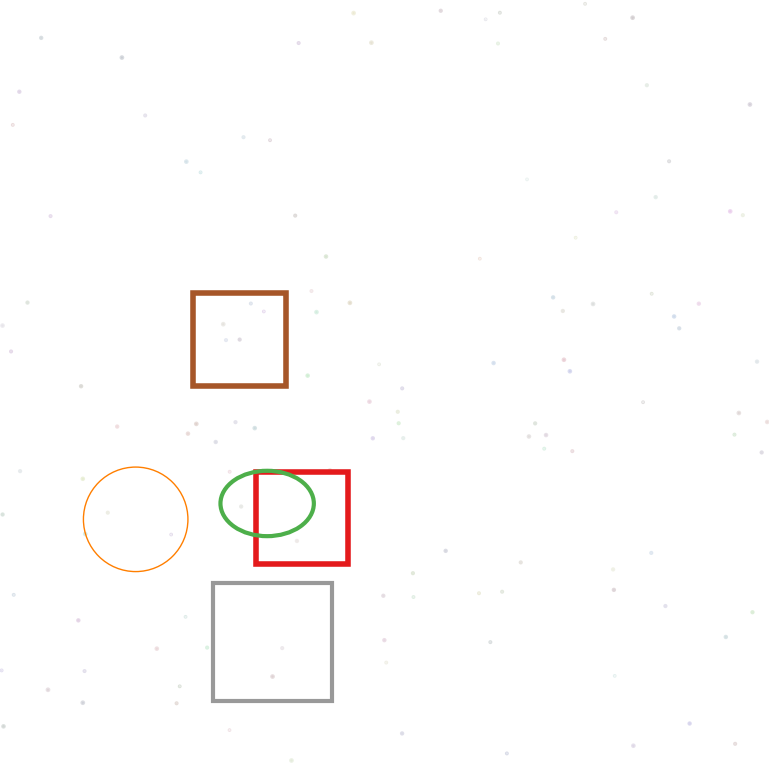[{"shape": "square", "thickness": 2, "radius": 0.3, "center": [0.392, 0.327]}, {"shape": "oval", "thickness": 1.5, "radius": 0.3, "center": [0.347, 0.346]}, {"shape": "circle", "thickness": 0.5, "radius": 0.34, "center": [0.176, 0.326]}, {"shape": "square", "thickness": 2, "radius": 0.3, "center": [0.311, 0.559]}, {"shape": "square", "thickness": 1.5, "radius": 0.39, "center": [0.354, 0.166]}]